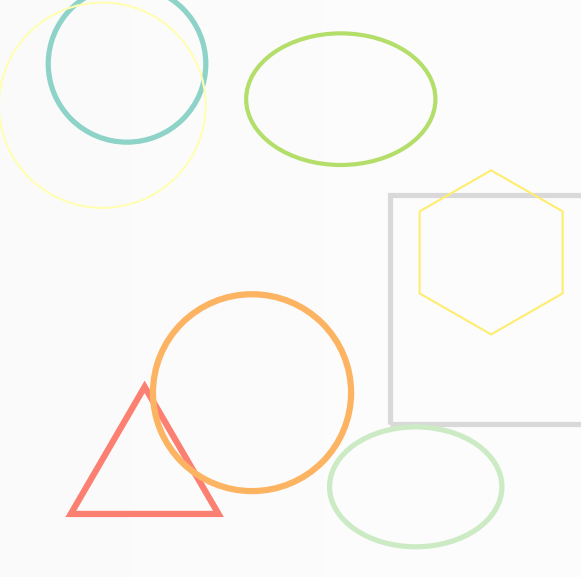[{"shape": "circle", "thickness": 2.5, "radius": 0.68, "center": [0.219, 0.889]}, {"shape": "circle", "thickness": 1, "radius": 0.89, "center": [0.176, 0.817]}, {"shape": "triangle", "thickness": 3, "radius": 0.73, "center": [0.249, 0.183]}, {"shape": "circle", "thickness": 3, "radius": 0.85, "center": [0.434, 0.319]}, {"shape": "oval", "thickness": 2, "radius": 0.81, "center": [0.586, 0.827]}, {"shape": "square", "thickness": 2.5, "radius": 0.99, "center": [0.869, 0.463]}, {"shape": "oval", "thickness": 2.5, "radius": 0.74, "center": [0.715, 0.156]}, {"shape": "hexagon", "thickness": 1, "radius": 0.71, "center": [0.845, 0.562]}]